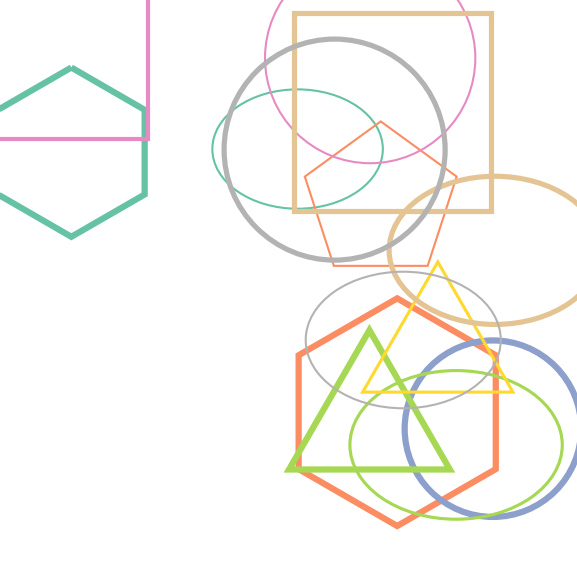[{"shape": "hexagon", "thickness": 3, "radius": 0.73, "center": [0.124, 0.736]}, {"shape": "oval", "thickness": 1, "radius": 0.74, "center": [0.515, 0.741]}, {"shape": "hexagon", "thickness": 3, "radius": 0.99, "center": [0.688, 0.285]}, {"shape": "pentagon", "thickness": 1, "radius": 0.69, "center": [0.659, 0.651]}, {"shape": "circle", "thickness": 3, "radius": 0.76, "center": [0.854, 0.257]}, {"shape": "square", "thickness": 2, "radius": 0.7, "center": [0.117, 0.897]}, {"shape": "circle", "thickness": 1, "radius": 0.91, "center": [0.641, 0.899]}, {"shape": "triangle", "thickness": 3, "radius": 0.8, "center": [0.64, 0.267]}, {"shape": "oval", "thickness": 1.5, "radius": 0.92, "center": [0.79, 0.229]}, {"shape": "triangle", "thickness": 1.5, "radius": 0.75, "center": [0.758, 0.395]}, {"shape": "oval", "thickness": 2.5, "radius": 0.92, "center": [0.857, 0.566]}, {"shape": "square", "thickness": 2.5, "radius": 0.85, "center": [0.68, 0.805]}, {"shape": "oval", "thickness": 1, "radius": 0.84, "center": [0.698, 0.41]}, {"shape": "circle", "thickness": 2.5, "radius": 0.96, "center": [0.579, 0.74]}]